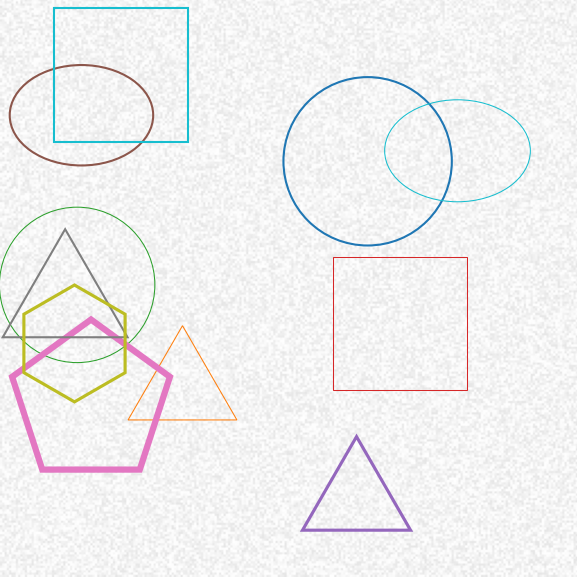[{"shape": "circle", "thickness": 1, "radius": 0.73, "center": [0.637, 0.72]}, {"shape": "triangle", "thickness": 0.5, "radius": 0.54, "center": [0.316, 0.326]}, {"shape": "circle", "thickness": 0.5, "radius": 0.67, "center": [0.134, 0.506]}, {"shape": "square", "thickness": 0.5, "radius": 0.58, "center": [0.692, 0.439]}, {"shape": "triangle", "thickness": 1.5, "radius": 0.54, "center": [0.617, 0.135]}, {"shape": "oval", "thickness": 1, "radius": 0.62, "center": [0.141, 0.8]}, {"shape": "pentagon", "thickness": 3, "radius": 0.72, "center": [0.158, 0.302]}, {"shape": "triangle", "thickness": 1, "radius": 0.62, "center": [0.113, 0.478]}, {"shape": "hexagon", "thickness": 1.5, "radius": 0.51, "center": [0.129, 0.404]}, {"shape": "oval", "thickness": 0.5, "radius": 0.63, "center": [0.792, 0.738]}, {"shape": "square", "thickness": 1, "radius": 0.58, "center": [0.21, 0.87]}]